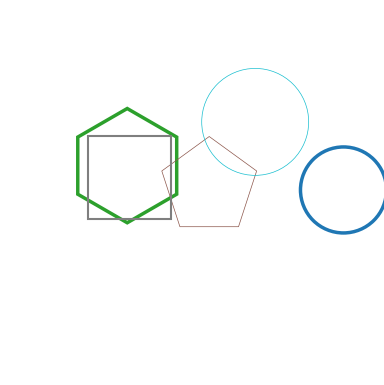[{"shape": "circle", "thickness": 2.5, "radius": 0.56, "center": [0.892, 0.507]}, {"shape": "hexagon", "thickness": 2.5, "radius": 0.74, "center": [0.33, 0.57]}, {"shape": "pentagon", "thickness": 0.5, "radius": 0.65, "center": [0.543, 0.516]}, {"shape": "square", "thickness": 1.5, "radius": 0.54, "center": [0.337, 0.538]}, {"shape": "circle", "thickness": 0.5, "radius": 0.69, "center": [0.663, 0.683]}]